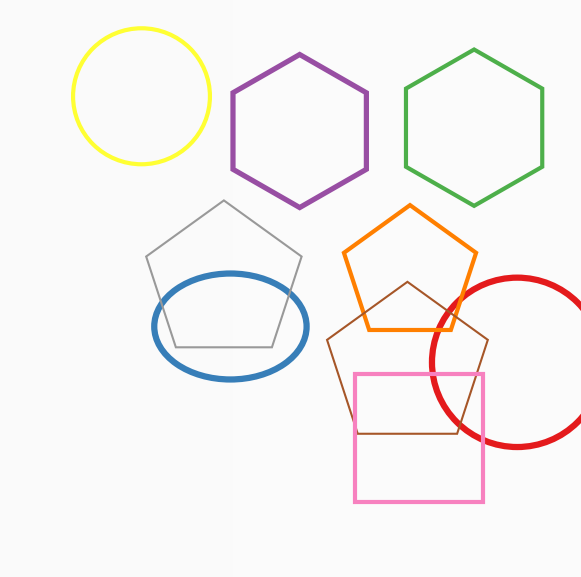[{"shape": "circle", "thickness": 3, "radius": 0.73, "center": [0.89, 0.372]}, {"shape": "oval", "thickness": 3, "radius": 0.66, "center": [0.396, 0.434]}, {"shape": "hexagon", "thickness": 2, "radius": 0.68, "center": [0.816, 0.778]}, {"shape": "hexagon", "thickness": 2.5, "radius": 0.66, "center": [0.516, 0.772]}, {"shape": "pentagon", "thickness": 2, "radius": 0.6, "center": [0.705, 0.524]}, {"shape": "circle", "thickness": 2, "radius": 0.59, "center": [0.243, 0.832]}, {"shape": "pentagon", "thickness": 1, "radius": 0.73, "center": [0.701, 0.366]}, {"shape": "square", "thickness": 2, "radius": 0.55, "center": [0.721, 0.24]}, {"shape": "pentagon", "thickness": 1, "radius": 0.7, "center": [0.385, 0.511]}]